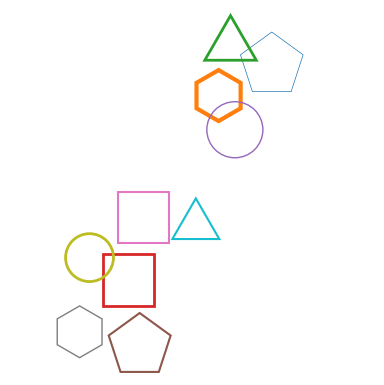[{"shape": "pentagon", "thickness": 0.5, "radius": 0.43, "center": [0.706, 0.831]}, {"shape": "hexagon", "thickness": 3, "radius": 0.33, "center": [0.568, 0.752]}, {"shape": "triangle", "thickness": 2, "radius": 0.39, "center": [0.599, 0.882]}, {"shape": "square", "thickness": 2, "radius": 0.33, "center": [0.333, 0.273]}, {"shape": "circle", "thickness": 1, "radius": 0.36, "center": [0.61, 0.663]}, {"shape": "pentagon", "thickness": 1.5, "radius": 0.42, "center": [0.363, 0.102]}, {"shape": "square", "thickness": 1.5, "radius": 0.33, "center": [0.373, 0.435]}, {"shape": "hexagon", "thickness": 1, "radius": 0.34, "center": [0.207, 0.138]}, {"shape": "circle", "thickness": 2, "radius": 0.31, "center": [0.233, 0.331]}, {"shape": "triangle", "thickness": 1.5, "radius": 0.35, "center": [0.509, 0.414]}]